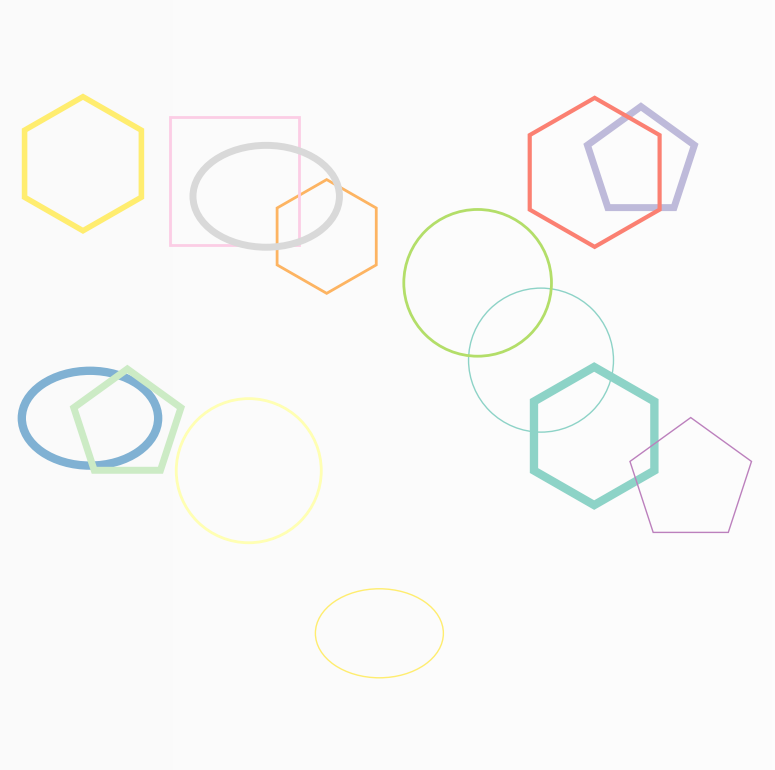[{"shape": "circle", "thickness": 0.5, "radius": 0.47, "center": [0.698, 0.532]}, {"shape": "hexagon", "thickness": 3, "radius": 0.45, "center": [0.767, 0.434]}, {"shape": "circle", "thickness": 1, "radius": 0.47, "center": [0.321, 0.389]}, {"shape": "pentagon", "thickness": 2.5, "radius": 0.36, "center": [0.827, 0.789]}, {"shape": "hexagon", "thickness": 1.5, "radius": 0.48, "center": [0.767, 0.776]}, {"shape": "oval", "thickness": 3, "radius": 0.44, "center": [0.116, 0.457]}, {"shape": "hexagon", "thickness": 1, "radius": 0.37, "center": [0.422, 0.693]}, {"shape": "circle", "thickness": 1, "radius": 0.48, "center": [0.616, 0.633]}, {"shape": "square", "thickness": 1, "radius": 0.42, "center": [0.303, 0.765]}, {"shape": "oval", "thickness": 2.5, "radius": 0.47, "center": [0.343, 0.745]}, {"shape": "pentagon", "thickness": 0.5, "radius": 0.41, "center": [0.891, 0.375]}, {"shape": "pentagon", "thickness": 2.5, "radius": 0.36, "center": [0.164, 0.448]}, {"shape": "oval", "thickness": 0.5, "radius": 0.41, "center": [0.49, 0.178]}, {"shape": "hexagon", "thickness": 2, "radius": 0.44, "center": [0.107, 0.787]}]